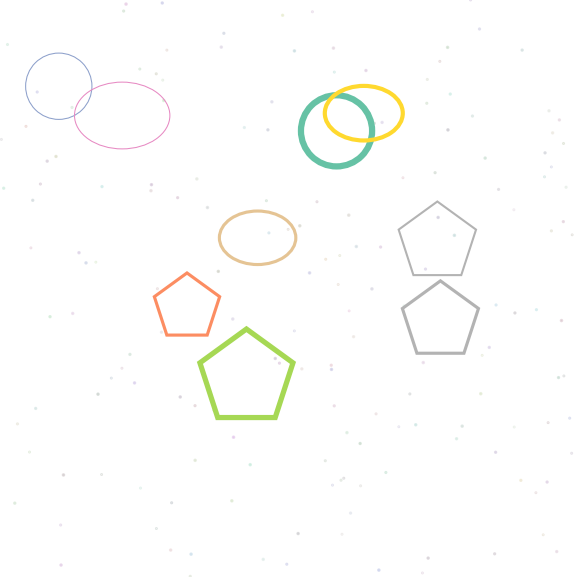[{"shape": "circle", "thickness": 3, "radius": 0.31, "center": [0.583, 0.773]}, {"shape": "pentagon", "thickness": 1.5, "radius": 0.3, "center": [0.324, 0.467]}, {"shape": "circle", "thickness": 0.5, "radius": 0.29, "center": [0.102, 0.85]}, {"shape": "oval", "thickness": 0.5, "radius": 0.41, "center": [0.212, 0.799]}, {"shape": "pentagon", "thickness": 2.5, "radius": 0.42, "center": [0.427, 0.345]}, {"shape": "oval", "thickness": 2, "radius": 0.34, "center": [0.63, 0.803]}, {"shape": "oval", "thickness": 1.5, "radius": 0.33, "center": [0.446, 0.587]}, {"shape": "pentagon", "thickness": 1, "radius": 0.35, "center": [0.757, 0.58]}, {"shape": "pentagon", "thickness": 1.5, "radius": 0.35, "center": [0.763, 0.444]}]